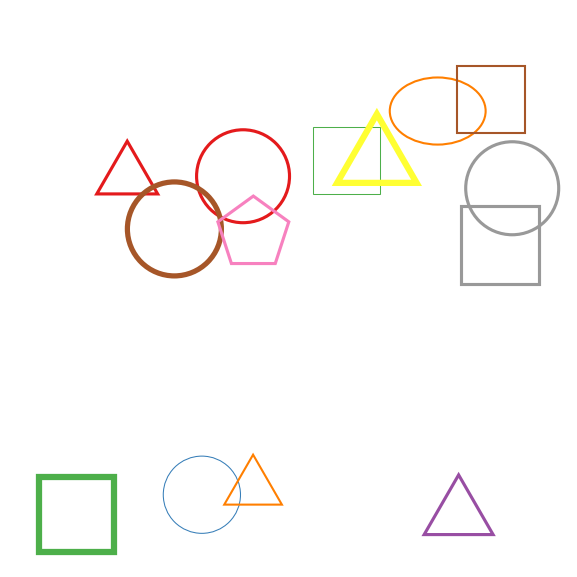[{"shape": "circle", "thickness": 1.5, "radius": 0.4, "center": [0.421, 0.694]}, {"shape": "triangle", "thickness": 1.5, "radius": 0.3, "center": [0.22, 0.694]}, {"shape": "circle", "thickness": 0.5, "radius": 0.33, "center": [0.35, 0.142]}, {"shape": "square", "thickness": 0.5, "radius": 0.29, "center": [0.6, 0.722]}, {"shape": "square", "thickness": 3, "radius": 0.32, "center": [0.133, 0.108]}, {"shape": "triangle", "thickness": 1.5, "radius": 0.34, "center": [0.794, 0.108]}, {"shape": "triangle", "thickness": 1, "radius": 0.29, "center": [0.438, 0.154]}, {"shape": "oval", "thickness": 1, "radius": 0.42, "center": [0.758, 0.807]}, {"shape": "triangle", "thickness": 3, "radius": 0.4, "center": [0.653, 0.722]}, {"shape": "square", "thickness": 1, "radius": 0.29, "center": [0.85, 0.827]}, {"shape": "circle", "thickness": 2.5, "radius": 0.41, "center": [0.302, 0.603]}, {"shape": "pentagon", "thickness": 1.5, "radius": 0.32, "center": [0.439, 0.595]}, {"shape": "square", "thickness": 1.5, "radius": 0.34, "center": [0.866, 0.575]}, {"shape": "circle", "thickness": 1.5, "radius": 0.4, "center": [0.887, 0.673]}]